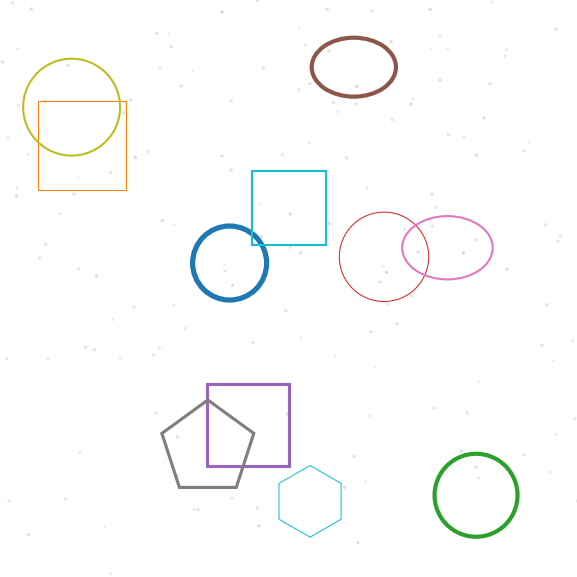[{"shape": "circle", "thickness": 2.5, "radius": 0.32, "center": [0.398, 0.544]}, {"shape": "square", "thickness": 0.5, "radius": 0.38, "center": [0.142, 0.747]}, {"shape": "circle", "thickness": 2, "radius": 0.36, "center": [0.824, 0.142]}, {"shape": "circle", "thickness": 0.5, "radius": 0.39, "center": [0.665, 0.554]}, {"shape": "square", "thickness": 1.5, "radius": 0.35, "center": [0.429, 0.263]}, {"shape": "oval", "thickness": 2, "radius": 0.36, "center": [0.613, 0.883]}, {"shape": "oval", "thickness": 1, "radius": 0.39, "center": [0.775, 0.57]}, {"shape": "pentagon", "thickness": 1.5, "radius": 0.42, "center": [0.36, 0.223]}, {"shape": "circle", "thickness": 1, "radius": 0.42, "center": [0.124, 0.814]}, {"shape": "square", "thickness": 1, "radius": 0.32, "center": [0.5, 0.639]}, {"shape": "hexagon", "thickness": 0.5, "radius": 0.31, "center": [0.537, 0.131]}]